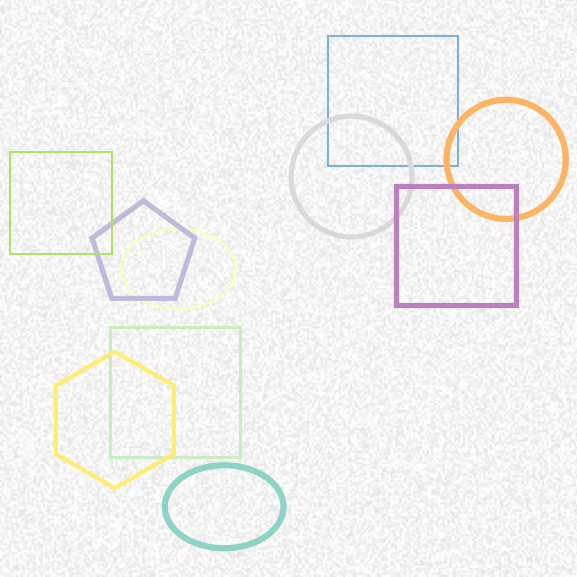[{"shape": "oval", "thickness": 3, "radius": 0.51, "center": [0.388, 0.122]}, {"shape": "oval", "thickness": 1, "radius": 0.5, "center": [0.309, 0.534]}, {"shape": "pentagon", "thickness": 2.5, "radius": 0.47, "center": [0.248, 0.558]}, {"shape": "square", "thickness": 1, "radius": 0.56, "center": [0.68, 0.824]}, {"shape": "circle", "thickness": 3, "radius": 0.52, "center": [0.877, 0.723]}, {"shape": "square", "thickness": 1, "radius": 0.44, "center": [0.106, 0.648]}, {"shape": "circle", "thickness": 2.5, "radius": 0.52, "center": [0.609, 0.693]}, {"shape": "square", "thickness": 2.5, "radius": 0.52, "center": [0.79, 0.574]}, {"shape": "square", "thickness": 1.5, "radius": 0.56, "center": [0.303, 0.32]}, {"shape": "hexagon", "thickness": 2, "radius": 0.59, "center": [0.199, 0.272]}]